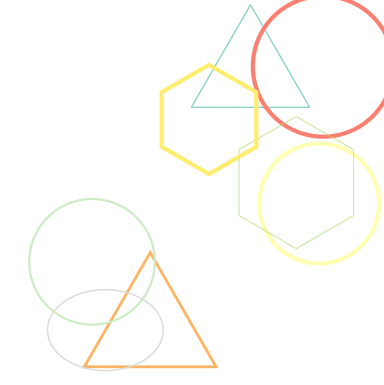[{"shape": "triangle", "thickness": 1, "radius": 0.89, "center": [0.651, 0.81]}, {"shape": "circle", "thickness": 3, "radius": 0.78, "center": [0.829, 0.471]}, {"shape": "circle", "thickness": 3, "radius": 0.91, "center": [0.839, 0.828]}, {"shape": "triangle", "thickness": 2, "radius": 0.99, "center": [0.39, 0.146]}, {"shape": "hexagon", "thickness": 0.5, "radius": 0.86, "center": [0.769, 0.526]}, {"shape": "oval", "thickness": 1, "radius": 0.75, "center": [0.274, 0.142]}, {"shape": "circle", "thickness": 1.5, "radius": 0.82, "center": [0.239, 0.32]}, {"shape": "hexagon", "thickness": 3, "radius": 0.71, "center": [0.543, 0.69]}]